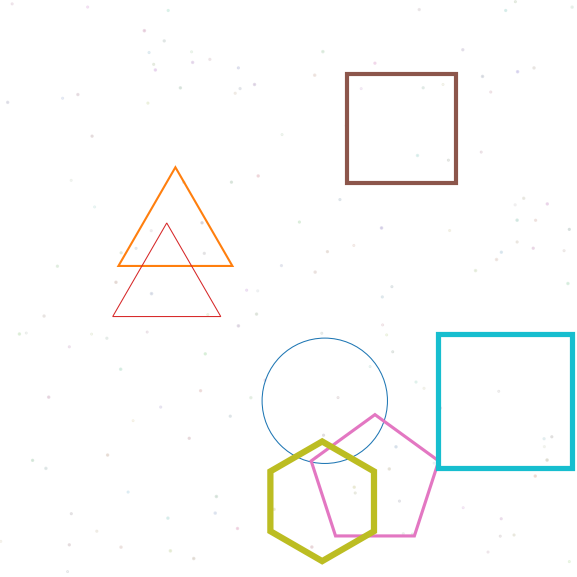[{"shape": "circle", "thickness": 0.5, "radius": 0.54, "center": [0.562, 0.305]}, {"shape": "triangle", "thickness": 1, "radius": 0.57, "center": [0.304, 0.596]}, {"shape": "triangle", "thickness": 0.5, "radius": 0.54, "center": [0.289, 0.505]}, {"shape": "square", "thickness": 2, "radius": 0.47, "center": [0.696, 0.776]}, {"shape": "pentagon", "thickness": 1.5, "radius": 0.58, "center": [0.649, 0.165]}, {"shape": "hexagon", "thickness": 3, "radius": 0.52, "center": [0.558, 0.131]}, {"shape": "square", "thickness": 2.5, "radius": 0.58, "center": [0.875, 0.305]}]